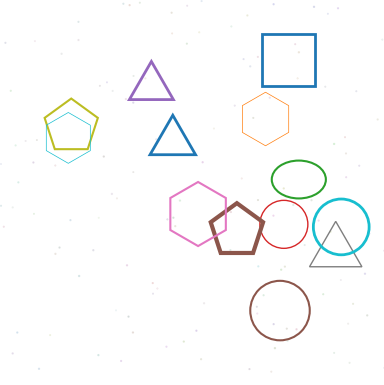[{"shape": "square", "thickness": 2, "radius": 0.34, "center": [0.75, 0.844]}, {"shape": "triangle", "thickness": 2, "radius": 0.34, "center": [0.449, 0.632]}, {"shape": "hexagon", "thickness": 0.5, "radius": 0.35, "center": [0.69, 0.691]}, {"shape": "oval", "thickness": 1.5, "radius": 0.35, "center": [0.776, 0.534]}, {"shape": "circle", "thickness": 1, "radius": 0.31, "center": [0.737, 0.417]}, {"shape": "triangle", "thickness": 2, "radius": 0.33, "center": [0.393, 0.774]}, {"shape": "pentagon", "thickness": 3, "radius": 0.36, "center": [0.615, 0.401]}, {"shape": "circle", "thickness": 1.5, "radius": 0.39, "center": [0.727, 0.193]}, {"shape": "hexagon", "thickness": 1.5, "radius": 0.42, "center": [0.515, 0.444]}, {"shape": "triangle", "thickness": 1, "radius": 0.39, "center": [0.872, 0.346]}, {"shape": "pentagon", "thickness": 1.5, "radius": 0.36, "center": [0.185, 0.671]}, {"shape": "circle", "thickness": 2, "radius": 0.36, "center": [0.886, 0.411]}, {"shape": "hexagon", "thickness": 0.5, "radius": 0.33, "center": [0.177, 0.642]}]